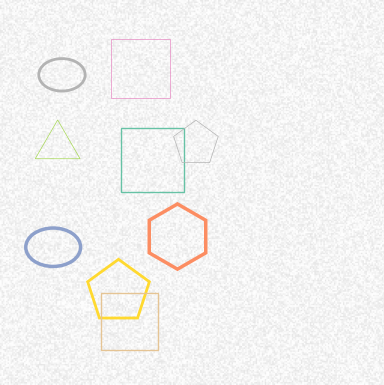[{"shape": "square", "thickness": 1, "radius": 0.41, "center": [0.396, 0.585]}, {"shape": "hexagon", "thickness": 2.5, "radius": 0.42, "center": [0.461, 0.386]}, {"shape": "oval", "thickness": 2.5, "radius": 0.36, "center": [0.138, 0.358]}, {"shape": "square", "thickness": 0.5, "radius": 0.38, "center": [0.366, 0.823]}, {"shape": "triangle", "thickness": 0.5, "radius": 0.34, "center": [0.15, 0.621]}, {"shape": "pentagon", "thickness": 2, "radius": 0.42, "center": [0.308, 0.242]}, {"shape": "square", "thickness": 1, "radius": 0.37, "center": [0.336, 0.166]}, {"shape": "oval", "thickness": 2, "radius": 0.3, "center": [0.161, 0.806]}, {"shape": "pentagon", "thickness": 0.5, "radius": 0.3, "center": [0.509, 0.627]}]